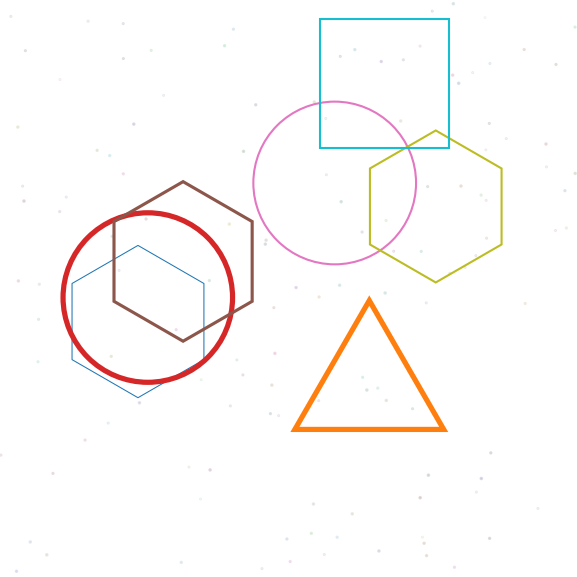[{"shape": "hexagon", "thickness": 0.5, "radius": 0.66, "center": [0.239, 0.442]}, {"shape": "triangle", "thickness": 2.5, "radius": 0.74, "center": [0.639, 0.33]}, {"shape": "circle", "thickness": 2.5, "radius": 0.73, "center": [0.256, 0.484]}, {"shape": "hexagon", "thickness": 1.5, "radius": 0.69, "center": [0.317, 0.546]}, {"shape": "circle", "thickness": 1, "radius": 0.7, "center": [0.58, 0.682]}, {"shape": "hexagon", "thickness": 1, "radius": 0.66, "center": [0.755, 0.642]}, {"shape": "square", "thickness": 1, "radius": 0.56, "center": [0.666, 0.854]}]